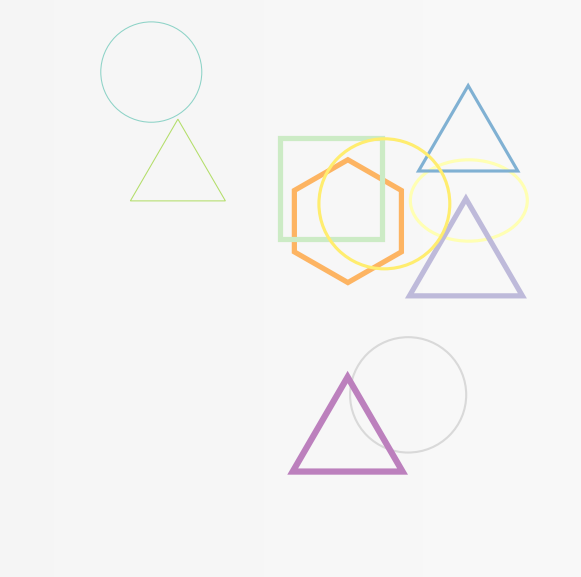[{"shape": "circle", "thickness": 0.5, "radius": 0.43, "center": [0.26, 0.874]}, {"shape": "oval", "thickness": 1.5, "radius": 0.5, "center": [0.807, 0.652]}, {"shape": "triangle", "thickness": 2.5, "radius": 0.56, "center": [0.802, 0.543]}, {"shape": "triangle", "thickness": 1.5, "radius": 0.49, "center": [0.805, 0.752]}, {"shape": "hexagon", "thickness": 2.5, "radius": 0.53, "center": [0.599, 0.616]}, {"shape": "triangle", "thickness": 0.5, "radius": 0.47, "center": [0.306, 0.698]}, {"shape": "circle", "thickness": 1, "radius": 0.5, "center": [0.702, 0.315]}, {"shape": "triangle", "thickness": 3, "radius": 0.55, "center": [0.598, 0.237]}, {"shape": "square", "thickness": 2.5, "radius": 0.44, "center": [0.569, 0.673]}, {"shape": "circle", "thickness": 1.5, "radius": 0.56, "center": [0.661, 0.646]}]